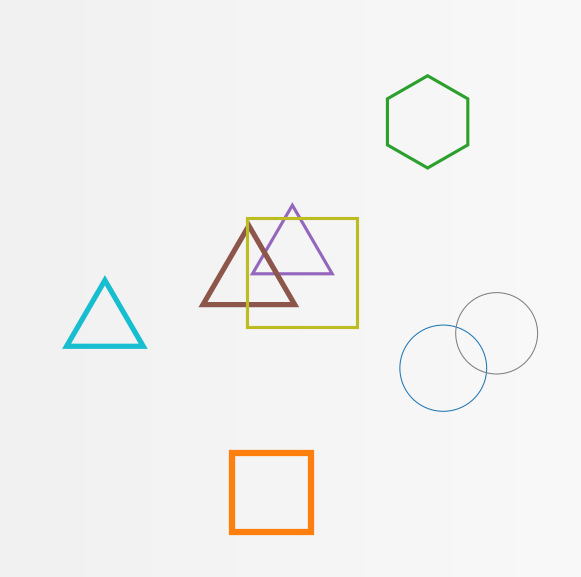[{"shape": "circle", "thickness": 0.5, "radius": 0.37, "center": [0.763, 0.362]}, {"shape": "square", "thickness": 3, "radius": 0.34, "center": [0.467, 0.146]}, {"shape": "hexagon", "thickness": 1.5, "radius": 0.4, "center": [0.736, 0.788]}, {"shape": "triangle", "thickness": 1.5, "radius": 0.4, "center": [0.503, 0.565]}, {"shape": "triangle", "thickness": 2.5, "radius": 0.46, "center": [0.428, 0.517]}, {"shape": "circle", "thickness": 0.5, "radius": 0.35, "center": [0.854, 0.422]}, {"shape": "square", "thickness": 1.5, "radius": 0.47, "center": [0.52, 0.527]}, {"shape": "triangle", "thickness": 2.5, "radius": 0.38, "center": [0.18, 0.438]}]